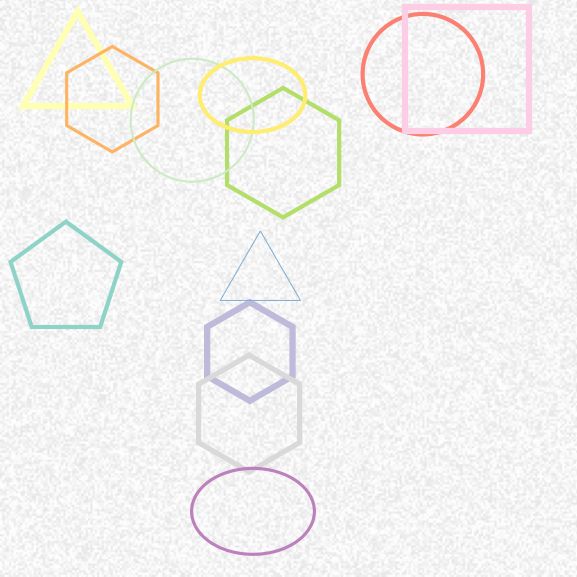[{"shape": "pentagon", "thickness": 2, "radius": 0.5, "center": [0.114, 0.515]}, {"shape": "triangle", "thickness": 3, "radius": 0.55, "center": [0.134, 0.87]}, {"shape": "hexagon", "thickness": 3, "radius": 0.43, "center": [0.433, 0.39]}, {"shape": "circle", "thickness": 2, "radius": 0.52, "center": [0.732, 0.871]}, {"shape": "triangle", "thickness": 0.5, "radius": 0.4, "center": [0.451, 0.519]}, {"shape": "hexagon", "thickness": 1.5, "radius": 0.46, "center": [0.195, 0.827]}, {"shape": "hexagon", "thickness": 2, "radius": 0.56, "center": [0.49, 0.735]}, {"shape": "square", "thickness": 3, "radius": 0.54, "center": [0.808, 0.879]}, {"shape": "hexagon", "thickness": 2.5, "radius": 0.51, "center": [0.431, 0.283]}, {"shape": "oval", "thickness": 1.5, "radius": 0.53, "center": [0.438, 0.114]}, {"shape": "circle", "thickness": 1, "radius": 0.53, "center": [0.333, 0.791]}, {"shape": "oval", "thickness": 2, "radius": 0.46, "center": [0.437, 0.834]}]